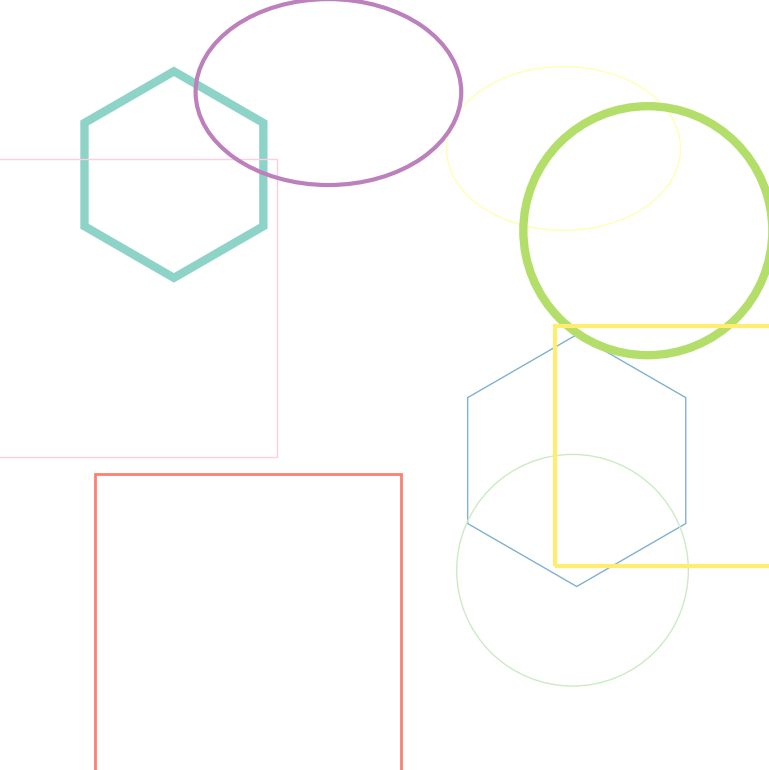[{"shape": "hexagon", "thickness": 3, "radius": 0.67, "center": [0.226, 0.773]}, {"shape": "oval", "thickness": 0.5, "radius": 0.76, "center": [0.732, 0.807]}, {"shape": "square", "thickness": 1, "radius": 1.0, "center": [0.322, 0.186]}, {"shape": "hexagon", "thickness": 0.5, "radius": 0.82, "center": [0.749, 0.402]}, {"shape": "circle", "thickness": 3, "radius": 0.81, "center": [0.841, 0.7]}, {"shape": "square", "thickness": 0.5, "radius": 0.97, "center": [0.166, 0.6]}, {"shape": "oval", "thickness": 1.5, "radius": 0.86, "center": [0.427, 0.88]}, {"shape": "circle", "thickness": 0.5, "radius": 0.75, "center": [0.744, 0.259]}, {"shape": "square", "thickness": 1.5, "radius": 0.78, "center": [0.876, 0.421]}]